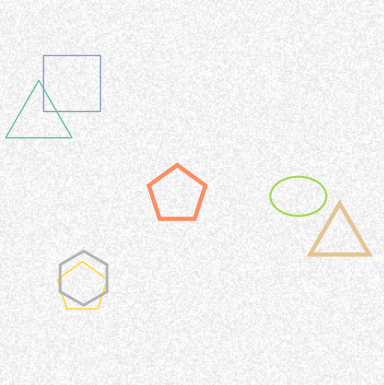[{"shape": "triangle", "thickness": 1, "radius": 0.5, "center": [0.101, 0.692]}, {"shape": "pentagon", "thickness": 3, "radius": 0.39, "center": [0.46, 0.494]}, {"shape": "square", "thickness": 1, "radius": 0.37, "center": [0.186, 0.784]}, {"shape": "oval", "thickness": 1.5, "radius": 0.36, "center": [0.775, 0.49]}, {"shape": "pentagon", "thickness": 1, "radius": 0.34, "center": [0.214, 0.253]}, {"shape": "triangle", "thickness": 3, "radius": 0.44, "center": [0.882, 0.383]}, {"shape": "hexagon", "thickness": 2, "radius": 0.35, "center": [0.217, 0.277]}]